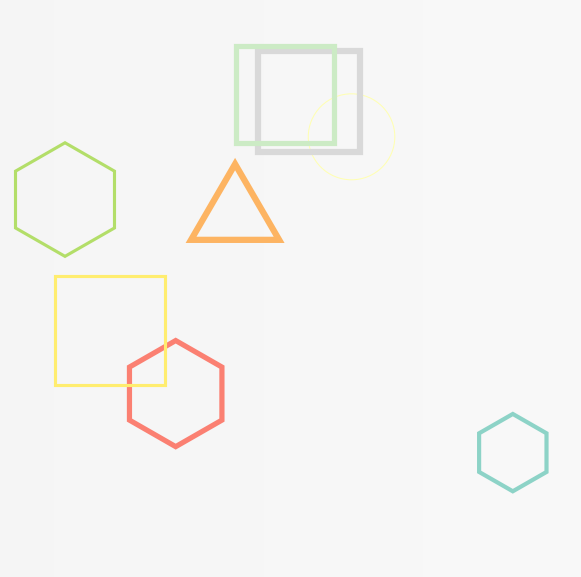[{"shape": "hexagon", "thickness": 2, "radius": 0.33, "center": [0.882, 0.215]}, {"shape": "circle", "thickness": 0.5, "radius": 0.37, "center": [0.605, 0.762]}, {"shape": "hexagon", "thickness": 2.5, "radius": 0.46, "center": [0.302, 0.318]}, {"shape": "triangle", "thickness": 3, "radius": 0.44, "center": [0.404, 0.628]}, {"shape": "hexagon", "thickness": 1.5, "radius": 0.49, "center": [0.112, 0.654]}, {"shape": "square", "thickness": 3, "radius": 0.44, "center": [0.532, 0.824]}, {"shape": "square", "thickness": 2.5, "radius": 0.42, "center": [0.491, 0.835]}, {"shape": "square", "thickness": 1.5, "radius": 0.47, "center": [0.189, 0.427]}]